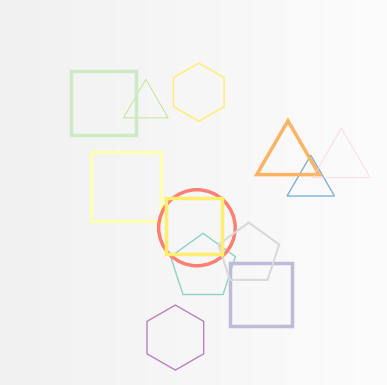[{"shape": "pentagon", "thickness": 1, "radius": 0.44, "center": [0.524, 0.306]}, {"shape": "square", "thickness": 2.5, "radius": 0.45, "center": [0.325, 0.516]}, {"shape": "square", "thickness": 2.5, "radius": 0.4, "center": [0.674, 0.235]}, {"shape": "circle", "thickness": 2.5, "radius": 0.49, "center": [0.508, 0.408]}, {"shape": "triangle", "thickness": 1, "radius": 0.35, "center": [0.802, 0.526]}, {"shape": "triangle", "thickness": 2.5, "radius": 0.47, "center": [0.743, 0.593]}, {"shape": "triangle", "thickness": 0.5, "radius": 0.33, "center": [0.376, 0.727]}, {"shape": "triangle", "thickness": 0.5, "radius": 0.43, "center": [0.881, 0.581]}, {"shape": "pentagon", "thickness": 1.5, "radius": 0.41, "center": [0.642, 0.34]}, {"shape": "hexagon", "thickness": 1, "radius": 0.42, "center": [0.453, 0.123]}, {"shape": "square", "thickness": 2.5, "radius": 0.42, "center": [0.267, 0.733]}, {"shape": "square", "thickness": 2.5, "radius": 0.36, "center": [0.5, 0.414]}, {"shape": "hexagon", "thickness": 1, "radius": 0.38, "center": [0.513, 0.761]}]